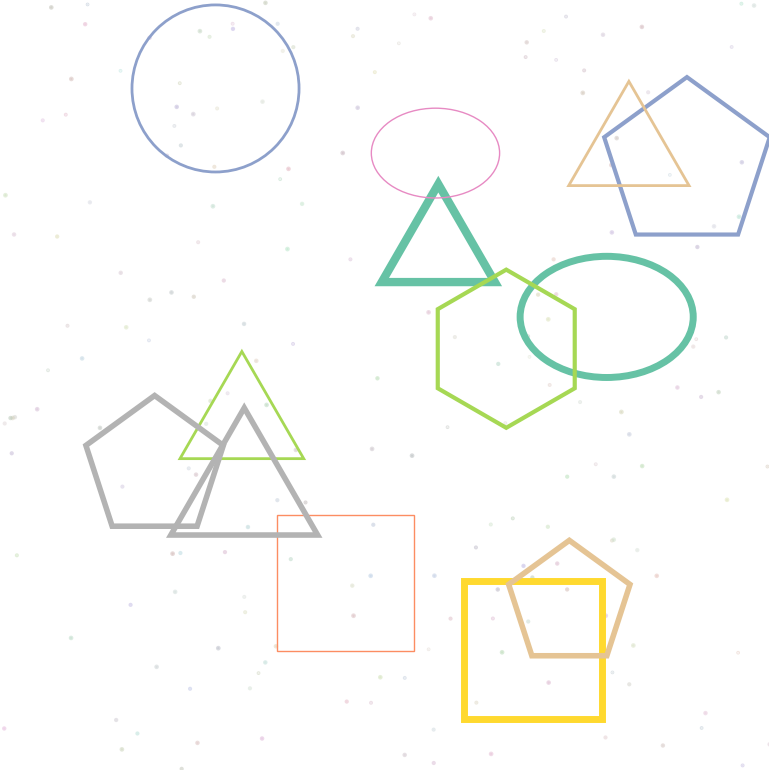[{"shape": "triangle", "thickness": 3, "radius": 0.42, "center": [0.569, 0.676]}, {"shape": "oval", "thickness": 2.5, "radius": 0.56, "center": [0.788, 0.588]}, {"shape": "square", "thickness": 0.5, "radius": 0.44, "center": [0.448, 0.243]}, {"shape": "circle", "thickness": 1, "radius": 0.54, "center": [0.28, 0.885]}, {"shape": "pentagon", "thickness": 1.5, "radius": 0.57, "center": [0.892, 0.787]}, {"shape": "oval", "thickness": 0.5, "radius": 0.42, "center": [0.566, 0.801]}, {"shape": "hexagon", "thickness": 1.5, "radius": 0.51, "center": [0.657, 0.547]}, {"shape": "triangle", "thickness": 1, "radius": 0.46, "center": [0.314, 0.451]}, {"shape": "square", "thickness": 2.5, "radius": 0.45, "center": [0.692, 0.156]}, {"shape": "pentagon", "thickness": 2, "radius": 0.41, "center": [0.739, 0.215]}, {"shape": "triangle", "thickness": 1, "radius": 0.45, "center": [0.817, 0.804]}, {"shape": "triangle", "thickness": 2, "radius": 0.55, "center": [0.317, 0.36]}, {"shape": "pentagon", "thickness": 2, "radius": 0.47, "center": [0.201, 0.393]}]